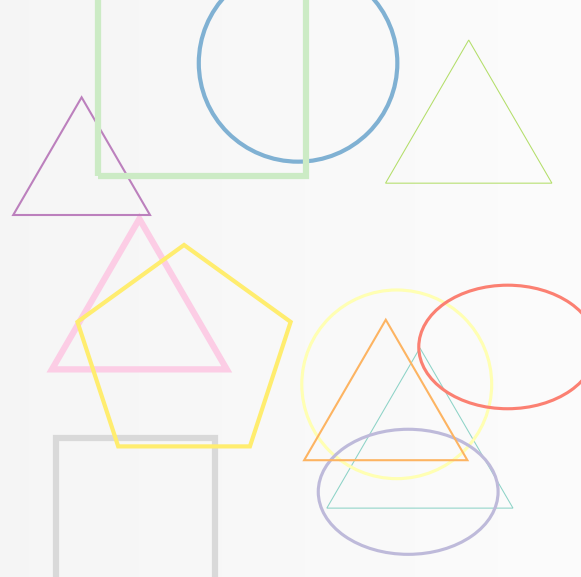[{"shape": "triangle", "thickness": 0.5, "radius": 0.92, "center": [0.722, 0.212]}, {"shape": "circle", "thickness": 1.5, "radius": 0.82, "center": [0.683, 0.334]}, {"shape": "oval", "thickness": 1.5, "radius": 0.77, "center": [0.702, 0.148]}, {"shape": "oval", "thickness": 1.5, "radius": 0.76, "center": [0.873, 0.398]}, {"shape": "circle", "thickness": 2, "radius": 0.85, "center": [0.513, 0.89]}, {"shape": "triangle", "thickness": 1, "radius": 0.81, "center": [0.664, 0.283]}, {"shape": "triangle", "thickness": 0.5, "radius": 0.83, "center": [0.806, 0.765]}, {"shape": "triangle", "thickness": 3, "radius": 0.87, "center": [0.24, 0.446]}, {"shape": "square", "thickness": 3, "radius": 0.68, "center": [0.233, 0.105]}, {"shape": "triangle", "thickness": 1, "radius": 0.68, "center": [0.14, 0.695]}, {"shape": "square", "thickness": 3, "radius": 0.89, "center": [0.348, 0.873]}, {"shape": "pentagon", "thickness": 2, "radius": 0.96, "center": [0.317, 0.382]}]